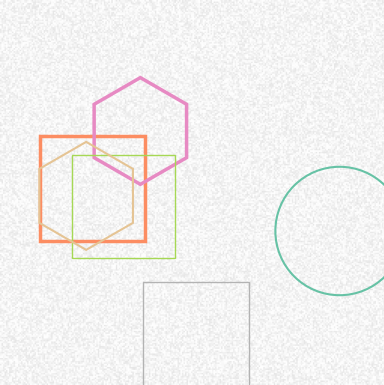[{"shape": "circle", "thickness": 1.5, "radius": 0.83, "center": [0.882, 0.4]}, {"shape": "square", "thickness": 2.5, "radius": 0.68, "center": [0.241, 0.51]}, {"shape": "hexagon", "thickness": 2.5, "radius": 0.69, "center": [0.365, 0.66]}, {"shape": "square", "thickness": 1, "radius": 0.67, "center": [0.32, 0.463]}, {"shape": "hexagon", "thickness": 1.5, "radius": 0.7, "center": [0.224, 0.491]}, {"shape": "square", "thickness": 1, "radius": 0.69, "center": [0.508, 0.128]}]